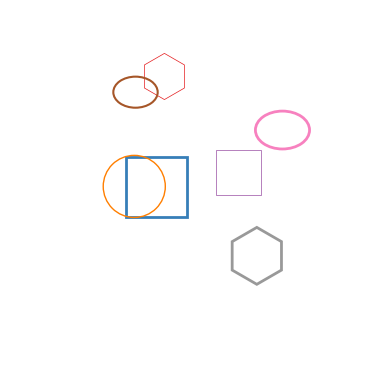[{"shape": "hexagon", "thickness": 0.5, "radius": 0.3, "center": [0.427, 0.801]}, {"shape": "square", "thickness": 2, "radius": 0.39, "center": [0.406, 0.515]}, {"shape": "square", "thickness": 0.5, "radius": 0.29, "center": [0.619, 0.553]}, {"shape": "circle", "thickness": 1, "radius": 0.4, "center": [0.349, 0.516]}, {"shape": "oval", "thickness": 1.5, "radius": 0.29, "center": [0.352, 0.761]}, {"shape": "oval", "thickness": 2, "radius": 0.35, "center": [0.734, 0.662]}, {"shape": "hexagon", "thickness": 2, "radius": 0.37, "center": [0.667, 0.335]}]